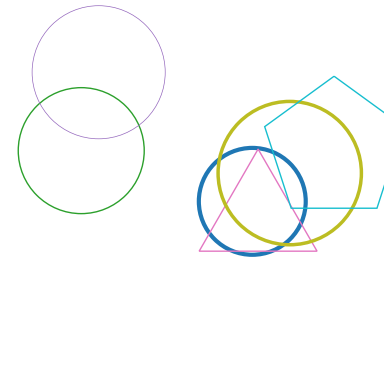[{"shape": "circle", "thickness": 3, "radius": 0.69, "center": [0.655, 0.477]}, {"shape": "circle", "thickness": 1, "radius": 0.82, "center": [0.211, 0.609]}, {"shape": "circle", "thickness": 0.5, "radius": 0.86, "center": [0.256, 0.812]}, {"shape": "triangle", "thickness": 1, "radius": 0.88, "center": [0.67, 0.436]}, {"shape": "circle", "thickness": 2.5, "radius": 0.93, "center": [0.753, 0.55]}, {"shape": "pentagon", "thickness": 1, "radius": 0.95, "center": [0.868, 0.612]}]